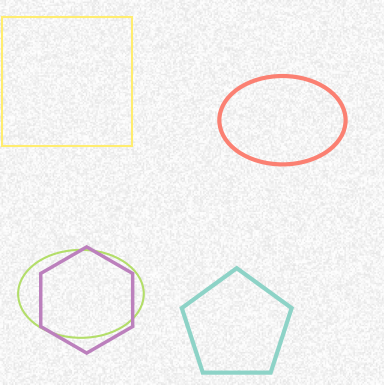[{"shape": "pentagon", "thickness": 3, "radius": 0.75, "center": [0.615, 0.153]}, {"shape": "oval", "thickness": 3, "radius": 0.82, "center": [0.734, 0.688]}, {"shape": "oval", "thickness": 1.5, "radius": 0.82, "center": [0.21, 0.237]}, {"shape": "hexagon", "thickness": 2.5, "radius": 0.69, "center": [0.225, 0.221]}, {"shape": "square", "thickness": 1.5, "radius": 0.84, "center": [0.174, 0.789]}]